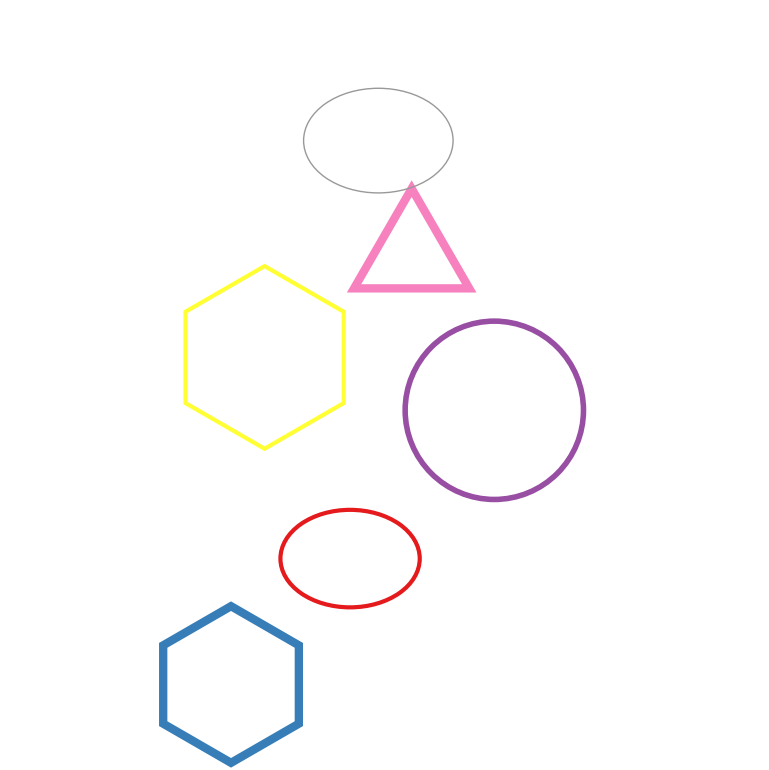[{"shape": "oval", "thickness": 1.5, "radius": 0.45, "center": [0.455, 0.275]}, {"shape": "hexagon", "thickness": 3, "radius": 0.51, "center": [0.3, 0.111]}, {"shape": "circle", "thickness": 2, "radius": 0.58, "center": [0.642, 0.467]}, {"shape": "hexagon", "thickness": 1.5, "radius": 0.59, "center": [0.344, 0.536]}, {"shape": "triangle", "thickness": 3, "radius": 0.43, "center": [0.535, 0.669]}, {"shape": "oval", "thickness": 0.5, "radius": 0.49, "center": [0.491, 0.817]}]